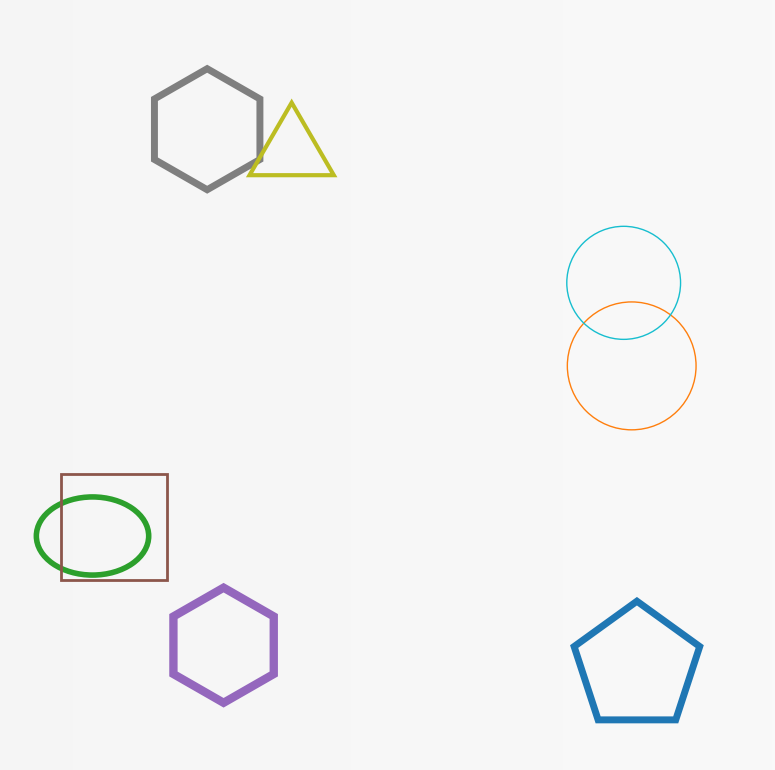[{"shape": "pentagon", "thickness": 2.5, "radius": 0.43, "center": [0.822, 0.134]}, {"shape": "circle", "thickness": 0.5, "radius": 0.42, "center": [0.815, 0.525]}, {"shape": "oval", "thickness": 2, "radius": 0.36, "center": [0.119, 0.304]}, {"shape": "hexagon", "thickness": 3, "radius": 0.37, "center": [0.289, 0.162]}, {"shape": "square", "thickness": 1, "radius": 0.34, "center": [0.147, 0.316]}, {"shape": "hexagon", "thickness": 2.5, "radius": 0.39, "center": [0.267, 0.832]}, {"shape": "triangle", "thickness": 1.5, "radius": 0.31, "center": [0.376, 0.804]}, {"shape": "circle", "thickness": 0.5, "radius": 0.37, "center": [0.805, 0.633]}]